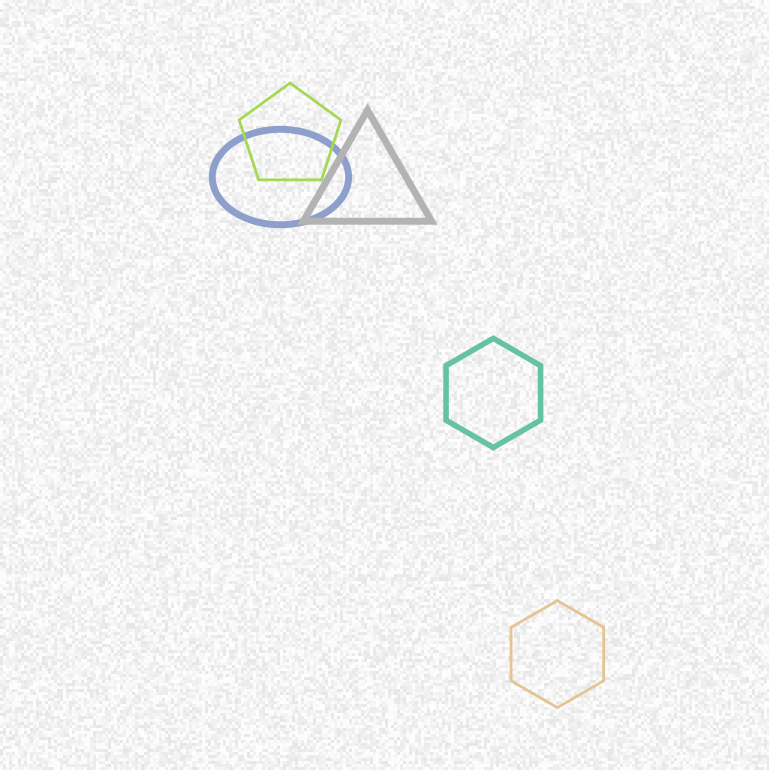[{"shape": "hexagon", "thickness": 2, "radius": 0.35, "center": [0.641, 0.49]}, {"shape": "oval", "thickness": 2.5, "radius": 0.44, "center": [0.364, 0.77]}, {"shape": "pentagon", "thickness": 1, "radius": 0.35, "center": [0.377, 0.823]}, {"shape": "hexagon", "thickness": 1, "radius": 0.35, "center": [0.724, 0.151]}, {"shape": "triangle", "thickness": 2.5, "radius": 0.48, "center": [0.477, 0.761]}]